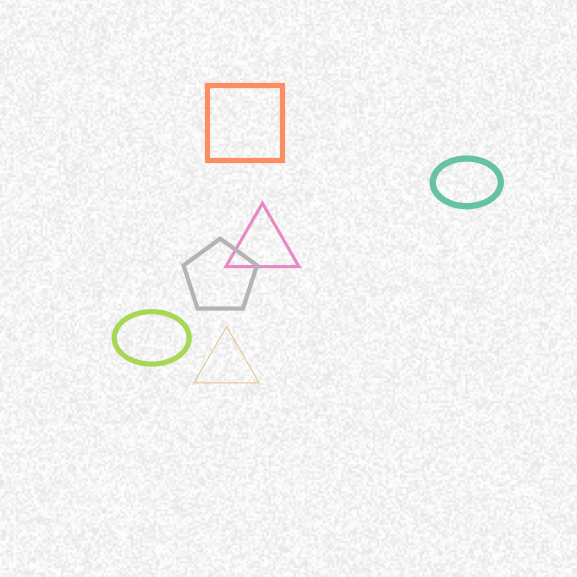[{"shape": "oval", "thickness": 3, "radius": 0.29, "center": [0.808, 0.683]}, {"shape": "square", "thickness": 2.5, "radius": 0.32, "center": [0.423, 0.787]}, {"shape": "triangle", "thickness": 1.5, "radius": 0.37, "center": [0.454, 0.574]}, {"shape": "oval", "thickness": 2.5, "radius": 0.32, "center": [0.263, 0.414]}, {"shape": "triangle", "thickness": 0.5, "radius": 0.33, "center": [0.392, 0.369]}, {"shape": "pentagon", "thickness": 2, "radius": 0.33, "center": [0.381, 0.519]}]